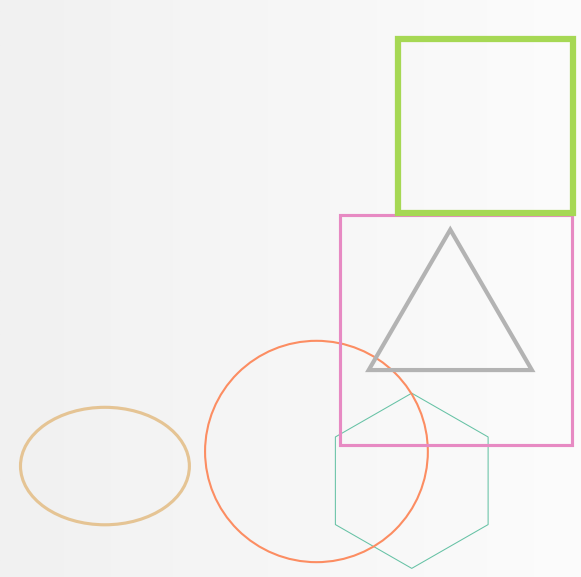[{"shape": "hexagon", "thickness": 0.5, "radius": 0.76, "center": [0.708, 0.167]}, {"shape": "circle", "thickness": 1, "radius": 0.96, "center": [0.544, 0.217]}, {"shape": "square", "thickness": 1.5, "radius": 1.0, "center": [0.785, 0.428]}, {"shape": "square", "thickness": 3, "radius": 0.75, "center": [0.836, 0.781]}, {"shape": "oval", "thickness": 1.5, "radius": 0.73, "center": [0.181, 0.192]}, {"shape": "triangle", "thickness": 2, "radius": 0.81, "center": [0.775, 0.439]}]